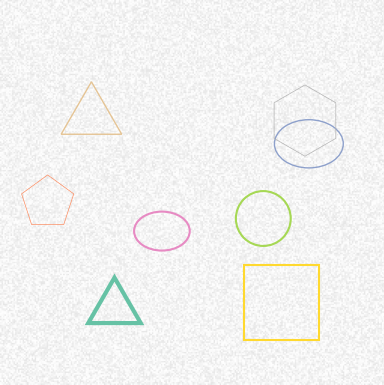[{"shape": "triangle", "thickness": 3, "radius": 0.39, "center": [0.297, 0.2]}, {"shape": "pentagon", "thickness": 0.5, "radius": 0.36, "center": [0.124, 0.474]}, {"shape": "oval", "thickness": 1, "radius": 0.45, "center": [0.802, 0.626]}, {"shape": "oval", "thickness": 1.5, "radius": 0.36, "center": [0.421, 0.4]}, {"shape": "circle", "thickness": 1.5, "radius": 0.36, "center": [0.684, 0.432]}, {"shape": "square", "thickness": 1.5, "radius": 0.49, "center": [0.732, 0.215]}, {"shape": "triangle", "thickness": 1, "radius": 0.45, "center": [0.237, 0.697]}, {"shape": "hexagon", "thickness": 0.5, "radius": 0.46, "center": [0.792, 0.687]}]